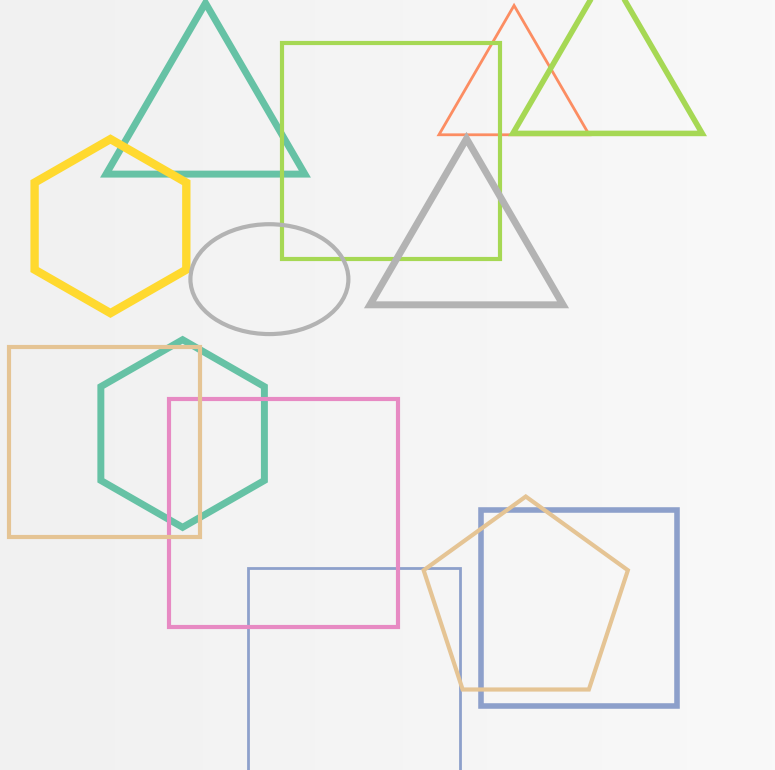[{"shape": "hexagon", "thickness": 2.5, "radius": 0.61, "center": [0.236, 0.437]}, {"shape": "triangle", "thickness": 2.5, "radius": 0.74, "center": [0.265, 0.848]}, {"shape": "triangle", "thickness": 1, "radius": 0.56, "center": [0.663, 0.881]}, {"shape": "square", "thickness": 2, "radius": 0.63, "center": [0.747, 0.211]}, {"shape": "square", "thickness": 1, "radius": 0.68, "center": [0.457, 0.125]}, {"shape": "square", "thickness": 1.5, "radius": 0.74, "center": [0.366, 0.334]}, {"shape": "triangle", "thickness": 2, "radius": 0.71, "center": [0.784, 0.897]}, {"shape": "square", "thickness": 1.5, "radius": 0.7, "center": [0.505, 0.804]}, {"shape": "hexagon", "thickness": 3, "radius": 0.57, "center": [0.143, 0.706]}, {"shape": "square", "thickness": 1.5, "radius": 0.62, "center": [0.135, 0.426]}, {"shape": "pentagon", "thickness": 1.5, "radius": 0.69, "center": [0.678, 0.217]}, {"shape": "oval", "thickness": 1.5, "radius": 0.51, "center": [0.348, 0.637]}, {"shape": "triangle", "thickness": 2.5, "radius": 0.72, "center": [0.602, 0.676]}]